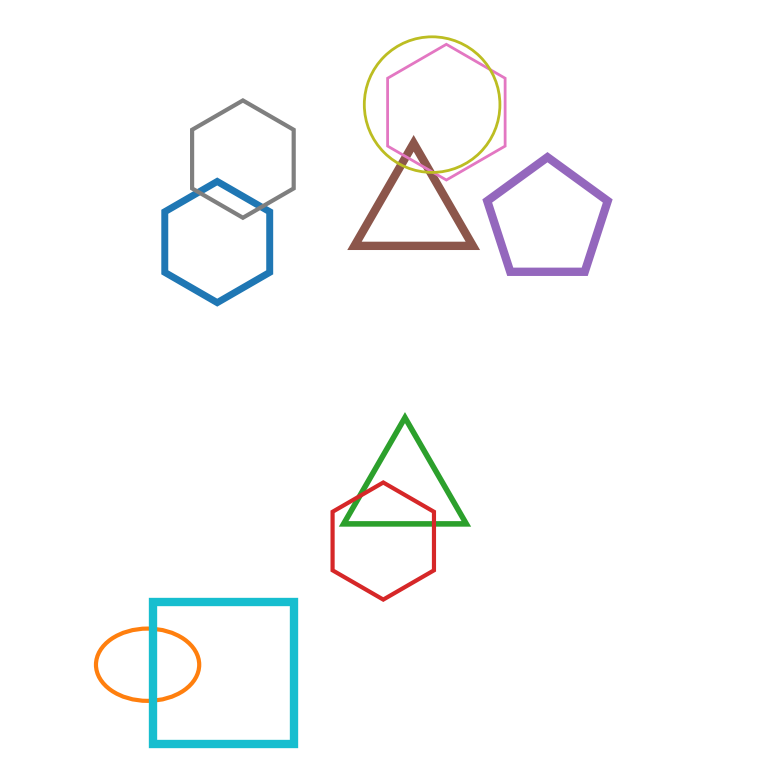[{"shape": "hexagon", "thickness": 2.5, "radius": 0.39, "center": [0.282, 0.686]}, {"shape": "oval", "thickness": 1.5, "radius": 0.34, "center": [0.192, 0.137]}, {"shape": "triangle", "thickness": 2, "radius": 0.46, "center": [0.526, 0.366]}, {"shape": "hexagon", "thickness": 1.5, "radius": 0.38, "center": [0.498, 0.297]}, {"shape": "pentagon", "thickness": 3, "radius": 0.41, "center": [0.711, 0.714]}, {"shape": "triangle", "thickness": 3, "radius": 0.44, "center": [0.537, 0.725]}, {"shape": "hexagon", "thickness": 1, "radius": 0.44, "center": [0.58, 0.854]}, {"shape": "hexagon", "thickness": 1.5, "radius": 0.38, "center": [0.315, 0.793]}, {"shape": "circle", "thickness": 1, "radius": 0.44, "center": [0.561, 0.864]}, {"shape": "square", "thickness": 3, "radius": 0.46, "center": [0.29, 0.126]}]